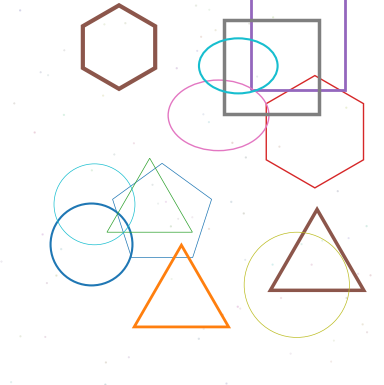[{"shape": "circle", "thickness": 1.5, "radius": 0.53, "center": [0.238, 0.365]}, {"shape": "pentagon", "thickness": 0.5, "radius": 0.68, "center": [0.421, 0.441]}, {"shape": "triangle", "thickness": 2, "radius": 0.71, "center": [0.471, 0.222]}, {"shape": "triangle", "thickness": 0.5, "radius": 0.64, "center": [0.389, 0.461]}, {"shape": "hexagon", "thickness": 1, "radius": 0.73, "center": [0.818, 0.658]}, {"shape": "square", "thickness": 2, "radius": 0.61, "center": [0.774, 0.888]}, {"shape": "hexagon", "thickness": 3, "radius": 0.54, "center": [0.309, 0.878]}, {"shape": "triangle", "thickness": 2.5, "radius": 0.7, "center": [0.824, 0.316]}, {"shape": "oval", "thickness": 1, "radius": 0.65, "center": [0.568, 0.7]}, {"shape": "square", "thickness": 2.5, "radius": 0.61, "center": [0.705, 0.826]}, {"shape": "circle", "thickness": 0.5, "radius": 0.68, "center": [0.771, 0.26]}, {"shape": "oval", "thickness": 1.5, "radius": 0.51, "center": [0.619, 0.829]}, {"shape": "circle", "thickness": 0.5, "radius": 0.53, "center": [0.245, 0.469]}]